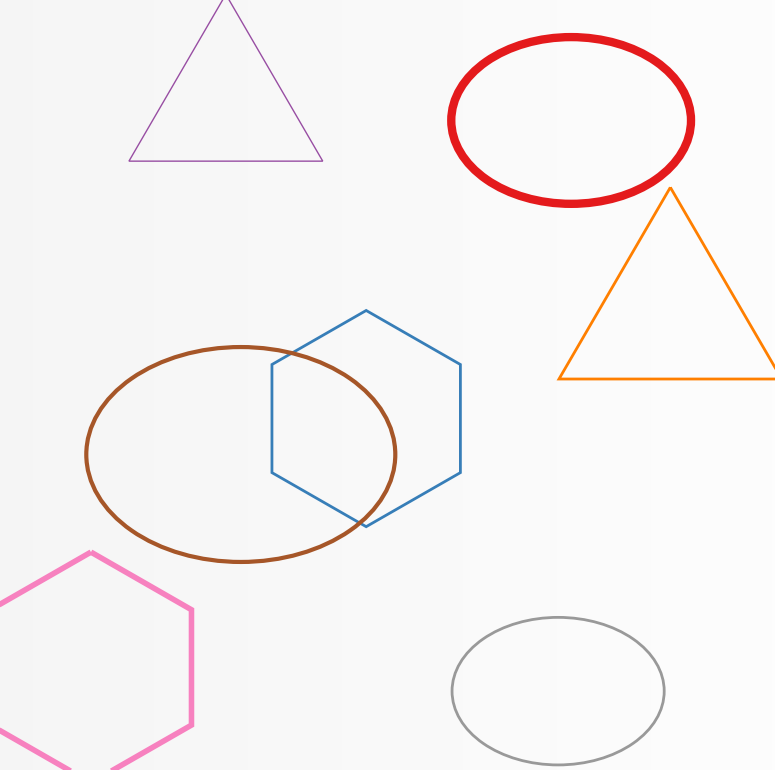[{"shape": "oval", "thickness": 3, "radius": 0.77, "center": [0.737, 0.844]}, {"shape": "hexagon", "thickness": 1, "radius": 0.7, "center": [0.472, 0.456]}, {"shape": "triangle", "thickness": 0.5, "radius": 0.72, "center": [0.291, 0.863]}, {"shape": "triangle", "thickness": 1, "radius": 0.83, "center": [0.865, 0.591]}, {"shape": "oval", "thickness": 1.5, "radius": 1.0, "center": [0.311, 0.41]}, {"shape": "hexagon", "thickness": 2, "radius": 0.75, "center": [0.117, 0.133]}, {"shape": "oval", "thickness": 1, "radius": 0.68, "center": [0.72, 0.102]}]